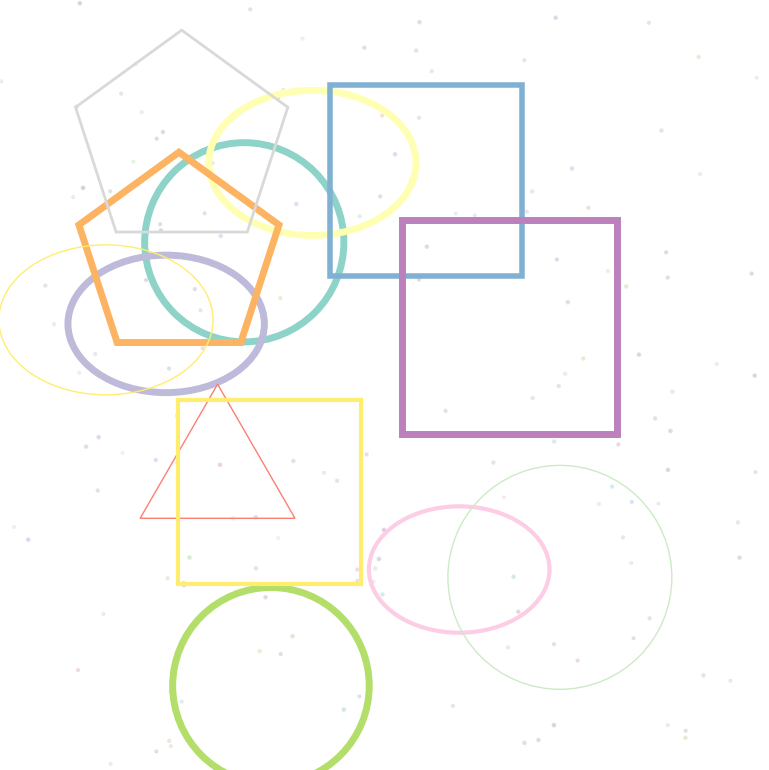[{"shape": "circle", "thickness": 2.5, "radius": 0.65, "center": [0.317, 0.685]}, {"shape": "oval", "thickness": 2.5, "radius": 0.67, "center": [0.406, 0.788]}, {"shape": "oval", "thickness": 2.5, "radius": 0.64, "center": [0.216, 0.579]}, {"shape": "triangle", "thickness": 0.5, "radius": 0.58, "center": [0.283, 0.385]}, {"shape": "square", "thickness": 2, "radius": 0.62, "center": [0.553, 0.766]}, {"shape": "pentagon", "thickness": 2.5, "radius": 0.68, "center": [0.232, 0.666]}, {"shape": "circle", "thickness": 2.5, "radius": 0.64, "center": [0.352, 0.109]}, {"shape": "oval", "thickness": 1.5, "radius": 0.59, "center": [0.596, 0.26]}, {"shape": "pentagon", "thickness": 1, "radius": 0.72, "center": [0.236, 0.816]}, {"shape": "square", "thickness": 2.5, "radius": 0.7, "center": [0.662, 0.575]}, {"shape": "circle", "thickness": 0.5, "radius": 0.73, "center": [0.727, 0.25]}, {"shape": "square", "thickness": 1.5, "radius": 0.6, "center": [0.35, 0.361]}, {"shape": "oval", "thickness": 0.5, "radius": 0.7, "center": [0.138, 0.585]}]